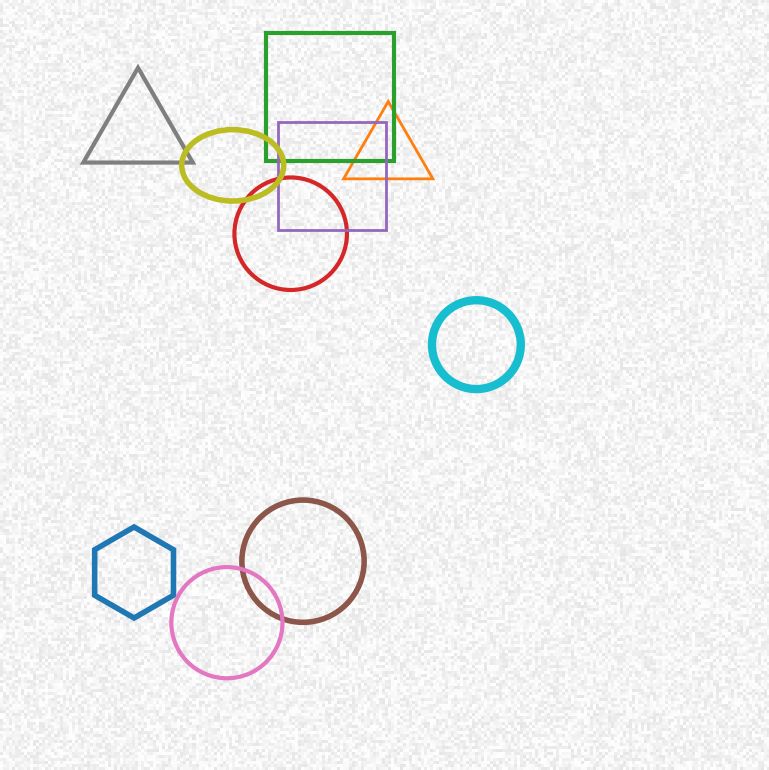[{"shape": "hexagon", "thickness": 2, "radius": 0.3, "center": [0.174, 0.256]}, {"shape": "triangle", "thickness": 1, "radius": 0.33, "center": [0.504, 0.801]}, {"shape": "square", "thickness": 1.5, "radius": 0.42, "center": [0.429, 0.874]}, {"shape": "circle", "thickness": 1.5, "radius": 0.37, "center": [0.378, 0.696]}, {"shape": "square", "thickness": 1, "radius": 0.35, "center": [0.431, 0.772]}, {"shape": "circle", "thickness": 2, "radius": 0.4, "center": [0.394, 0.271]}, {"shape": "circle", "thickness": 1.5, "radius": 0.36, "center": [0.295, 0.191]}, {"shape": "triangle", "thickness": 1.5, "radius": 0.41, "center": [0.179, 0.83]}, {"shape": "oval", "thickness": 2, "radius": 0.33, "center": [0.302, 0.785]}, {"shape": "circle", "thickness": 3, "radius": 0.29, "center": [0.619, 0.552]}]